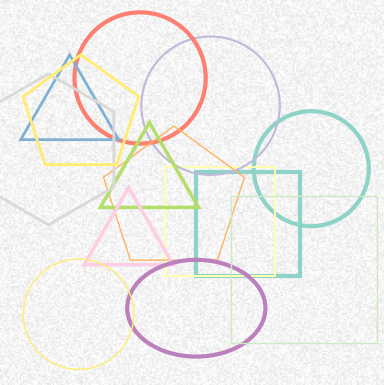[{"shape": "square", "thickness": 3, "radius": 0.67, "center": [0.644, 0.419]}, {"shape": "circle", "thickness": 3, "radius": 0.75, "center": [0.809, 0.562]}, {"shape": "square", "thickness": 1.5, "radius": 0.71, "center": [0.571, 0.425]}, {"shape": "circle", "thickness": 1.5, "radius": 0.9, "center": [0.547, 0.725]}, {"shape": "circle", "thickness": 3, "radius": 0.85, "center": [0.364, 0.797]}, {"shape": "triangle", "thickness": 2, "radius": 0.73, "center": [0.181, 0.711]}, {"shape": "pentagon", "thickness": 1, "radius": 0.96, "center": [0.452, 0.48]}, {"shape": "triangle", "thickness": 2.5, "radius": 0.74, "center": [0.388, 0.535]}, {"shape": "triangle", "thickness": 2.5, "radius": 0.67, "center": [0.334, 0.379]}, {"shape": "hexagon", "thickness": 2, "radius": 0.98, "center": [0.126, 0.612]}, {"shape": "oval", "thickness": 3, "radius": 0.9, "center": [0.51, 0.199]}, {"shape": "square", "thickness": 1, "radius": 0.95, "center": [0.789, 0.3]}, {"shape": "circle", "thickness": 1, "radius": 0.72, "center": [0.204, 0.184]}, {"shape": "pentagon", "thickness": 2, "radius": 0.79, "center": [0.21, 0.7]}]